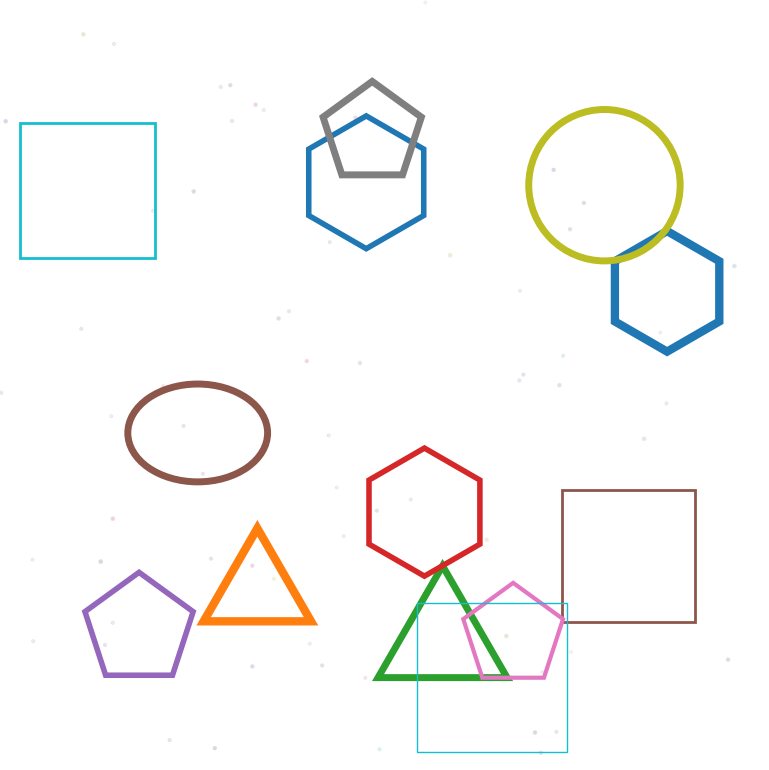[{"shape": "hexagon", "thickness": 3, "radius": 0.39, "center": [0.866, 0.622]}, {"shape": "hexagon", "thickness": 2, "radius": 0.43, "center": [0.476, 0.763]}, {"shape": "triangle", "thickness": 3, "radius": 0.4, "center": [0.334, 0.233]}, {"shape": "triangle", "thickness": 2.5, "radius": 0.48, "center": [0.575, 0.168]}, {"shape": "hexagon", "thickness": 2, "radius": 0.42, "center": [0.551, 0.335]}, {"shape": "pentagon", "thickness": 2, "radius": 0.37, "center": [0.181, 0.183]}, {"shape": "square", "thickness": 1, "radius": 0.43, "center": [0.816, 0.278]}, {"shape": "oval", "thickness": 2.5, "radius": 0.45, "center": [0.257, 0.438]}, {"shape": "pentagon", "thickness": 1.5, "radius": 0.34, "center": [0.666, 0.175]}, {"shape": "pentagon", "thickness": 2.5, "radius": 0.34, "center": [0.483, 0.827]}, {"shape": "circle", "thickness": 2.5, "radius": 0.49, "center": [0.785, 0.759]}, {"shape": "square", "thickness": 1, "radius": 0.44, "center": [0.114, 0.752]}, {"shape": "square", "thickness": 0.5, "radius": 0.49, "center": [0.639, 0.12]}]